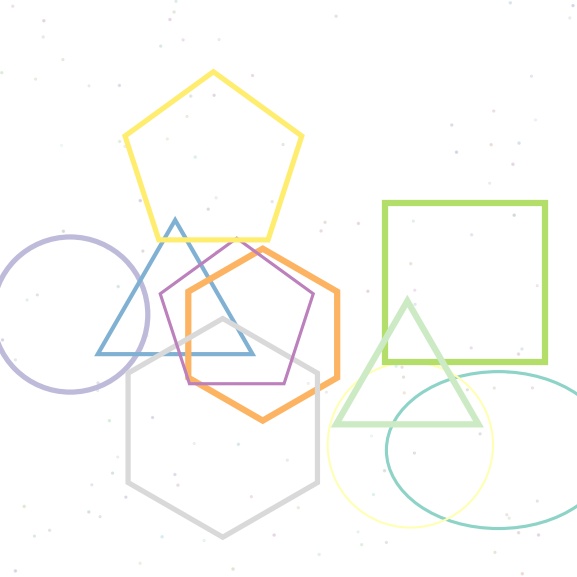[{"shape": "oval", "thickness": 1.5, "radius": 0.97, "center": [0.863, 0.22]}, {"shape": "circle", "thickness": 1, "radius": 0.72, "center": [0.711, 0.229]}, {"shape": "circle", "thickness": 2.5, "radius": 0.67, "center": [0.122, 0.454]}, {"shape": "triangle", "thickness": 2, "radius": 0.77, "center": [0.303, 0.463]}, {"shape": "hexagon", "thickness": 3, "radius": 0.74, "center": [0.455, 0.42]}, {"shape": "square", "thickness": 3, "radius": 0.69, "center": [0.805, 0.51]}, {"shape": "hexagon", "thickness": 2.5, "radius": 0.95, "center": [0.386, 0.258]}, {"shape": "pentagon", "thickness": 1.5, "radius": 0.7, "center": [0.41, 0.447]}, {"shape": "triangle", "thickness": 3, "radius": 0.71, "center": [0.705, 0.335]}, {"shape": "pentagon", "thickness": 2.5, "radius": 0.8, "center": [0.37, 0.714]}]